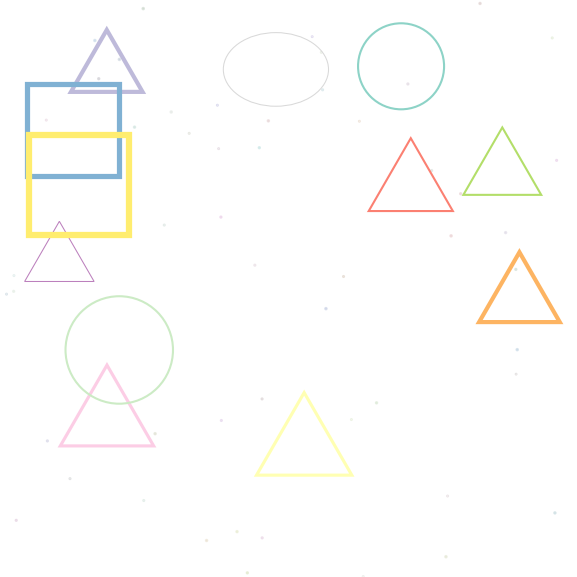[{"shape": "circle", "thickness": 1, "radius": 0.37, "center": [0.694, 0.884]}, {"shape": "triangle", "thickness": 1.5, "radius": 0.48, "center": [0.527, 0.224]}, {"shape": "triangle", "thickness": 2, "radius": 0.36, "center": [0.185, 0.876]}, {"shape": "triangle", "thickness": 1, "radius": 0.42, "center": [0.711, 0.676]}, {"shape": "square", "thickness": 2.5, "radius": 0.4, "center": [0.126, 0.774]}, {"shape": "triangle", "thickness": 2, "radius": 0.4, "center": [0.899, 0.482]}, {"shape": "triangle", "thickness": 1, "radius": 0.39, "center": [0.87, 0.701]}, {"shape": "triangle", "thickness": 1.5, "radius": 0.47, "center": [0.185, 0.274]}, {"shape": "oval", "thickness": 0.5, "radius": 0.46, "center": [0.478, 0.879]}, {"shape": "triangle", "thickness": 0.5, "radius": 0.35, "center": [0.103, 0.546]}, {"shape": "circle", "thickness": 1, "radius": 0.47, "center": [0.206, 0.393]}, {"shape": "square", "thickness": 3, "radius": 0.43, "center": [0.136, 0.678]}]